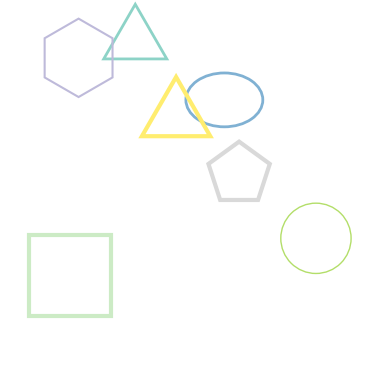[{"shape": "triangle", "thickness": 2, "radius": 0.47, "center": [0.351, 0.894]}, {"shape": "hexagon", "thickness": 1.5, "radius": 0.51, "center": [0.204, 0.85]}, {"shape": "oval", "thickness": 2, "radius": 0.5, "center": [0.583, 0.741]}, {"shape": "circle", "thickness": 1, "radius": 0.46, "center": [0.821, 0.381]}, {"shape": "pentagon", "thickness": 3, "radius": 0.42, "center": [0.621, 0.548]}, {"shape": "square", "thickness": 3, "radius": 0.53, "center": [0.182, 0.284]}, {"shape": "triangle", "thickness": 3, "radius": 0.51, "center": [0.457, 0.697]}]